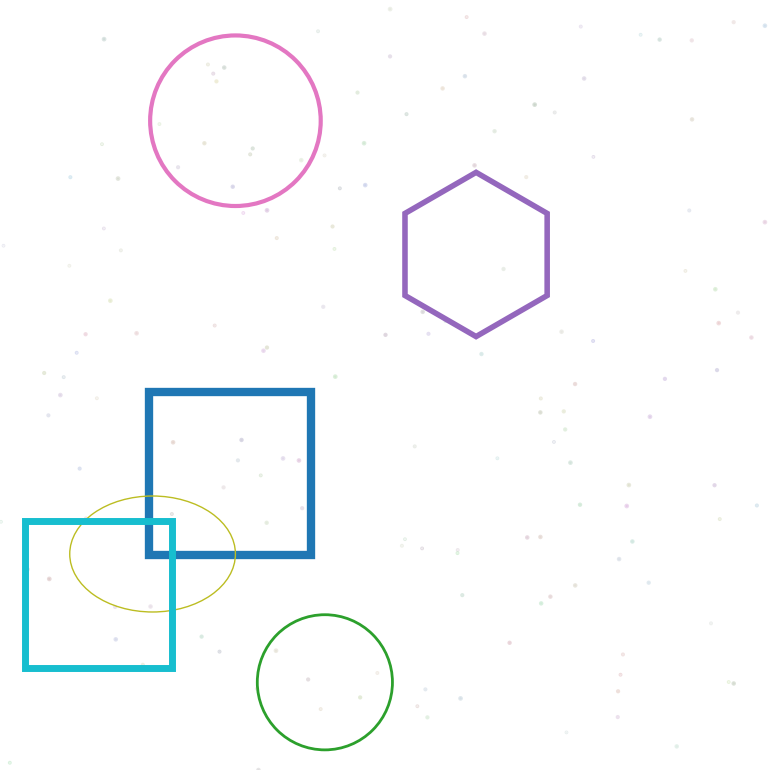[{"shape": "square", "thickness": 3, "radius": 0.53, "center": [0.299, 0.385]}, {"shape": "circle", "thickness": 1, "radius": 0.44, "center": [0.422, 0.114]}, {"shape": "hexagon", "thickness": 2, "radius": 0.53, "center": [0.618, 0.67]}, {"shape": "circle", "thickness": 1.5, "radius": 0.55, "center": [0.306, 0.843]}, {"shape": "oval", "thickness": 0.5, "radius": 0.54, "center": [0.198, 0.281]}, {"shape": "square", "thickness": 2.5, "radius": 0.48, "center": [0.128, 0.228]}]